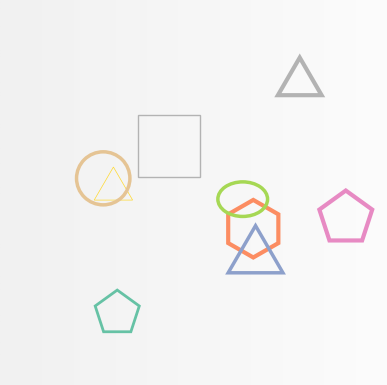[{"shape": "pentagon", "thickness": 2, "radius": 0.3, "center": [0.303, 0.187]}, {"shape": "hexagon", "thickness": 3, "radius": 0.37, "center": [0.654, 0.406]}, {"shape": "triangle", "thickness": 2.5, "radius": 0.41, "center": [0.659, 0.332]}, {"shape": "pentagon", "thickness": 3, "radius": 0.36, "center": [0.892, 0.433]}, {"shape": "oval", "thickness": 2.5, "radius": 0.32, "center": [0.626, 0.483]}, {"shape": "triangle", "thickness": 0.5, "radius": 0.29, "center": [0.293, 0.509]}, {"shape": "circle", "thickness": 2.5, "radius": 0.34, "center": [0.266, 0.537]}, {"shape": "triangle", "thickness": 3, "radius": 0.33, "center": [0.774, 0.785]}, {"shape": "square", "thickness": 1, "radius": 0.41, "center": [0.436, 0.621]}]